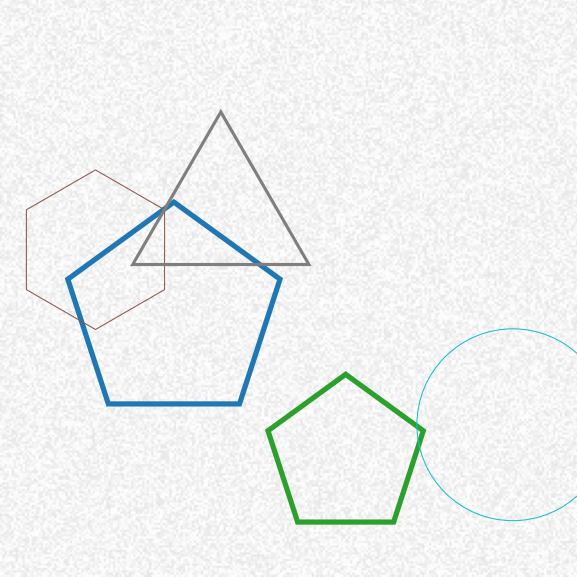[{"shape": "pentagon", "thickness": 2.5, "radius": 0.97, "center": [0.301, 0.456]}, {"shape": "pentagon", "thickness": 2.5, "radius": 0.71, "center": [0.599, 0.21]}, {"shape": "hexagon", "thickness": 0.5, "radius": 0.69, "center": [0.165, 0.567]}, {"shape": "triangle", "thickness": 1.5, "radius": 0.88, "center": [0.382, 0.629]}, {"shape": "circle", "thickness": 0.5, "radius": 0.83, "center": [0.888, 0.264]}]